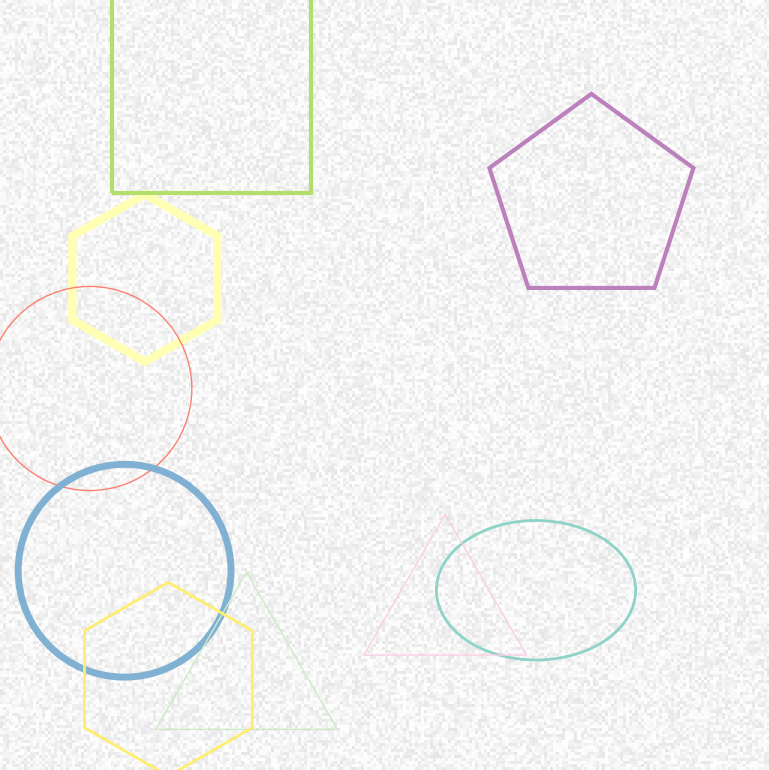[{"shape": "oval", "thickness": 1, "radius": 0.65, "center": [0.696, 0.233]}, {"shape": "hexagon", "thickness": 3, "radius": 0.54, "center": [0.188, 0.639]}, {"shape": "circle", "thickness": 0.5, "radius": 0.66, "center": [0.117, 0.495]}, {"shape": "circle", "thickness": 2.5, "radius": 0.69, "center": [0.162, 0.259]}, {"shape": "square", "thickness": 1.5, "radius": 0.65, "center": [0.275, 0.879]}, {"shape": "triangle", "thickness": 0.5, "radius": 0.61, "center": [0.578, 0.21]}, {"shape": "pentagon", "thickness": 1.5, "radius": 0.7, "center": [0.768, 0.739]}, {"shape": "triangle", "thickness": 0.5, "radius": 0.68, "center": [0.32, 0.121]}, {"shape": "hexagon", "thickness": 1, "radius": 0.63, "center": [0.219, 0.118]}]